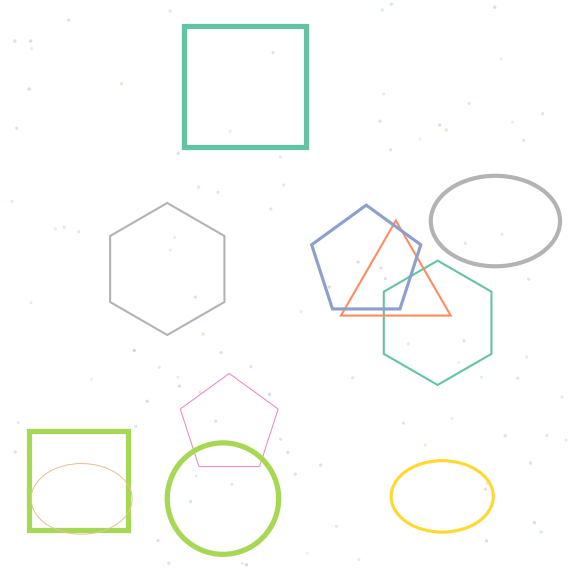[{"shape": "hexagon", "thickness": 1, "radius": 0.54, "center": [0.758, 0.44]}, {"shape": "square", "thickness": 2.5, "radius": 0.52, "center": [0.424, 0.849]}, {"shape": "triangle", "thickness": 1, "radius": 0.55, "center": [0.685, 0.508]}, {"shape": "pentagon", "thickness": 1.5, "radius": 0.5, "center": [0.634, 0.545]}, {"shape": "pentagon", "thickness": 0.5, "radius": 0.45, "center": [0.397, 0.263]}, {"shape": "circle", "thickness": 2.5, "radius": 0.48, "center": [0.386, 0.136]}, {"shape": "square", "thickness": 2.5, "radius": 0.43, "center": [0.135, 0.167]}, {"shape": "oval", "thickness": 1.5, "radius": 0.44, "center": [0.766, 0.14]}, {"shape": "oval", "thickness": 0.5, "radius": 0.44, "center": [0.141, 0.135]}, {"shape": "oval", "thickness": 2, "radius": 0.56, "center": [0.858, 0.616]}, {"shape": "hexagon", "thickness": 1, "radius": 0.57, "center": [0.29, 0.533]}]